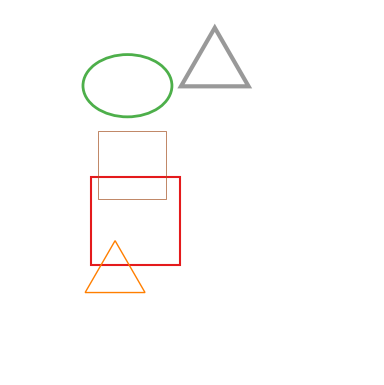[{"shape": "square", "thickness": 1.5, "radius": 0.57, "center": [0.352, 0.426]}, {"shape": "oval", "thickness": 2, "radius": 0.58, "center": [0.331, 0.777]}, {"shape": "triangle", "thickness": 1, "radius": 0.45, "center": [0.299, 0.285]}, {"shape": "square", "thickness": 0.5, "radius": 0.44, "center": [0.344, 0.572]}, {"shape": "triangle", "thickness": 3, "radius": 0.51, "center": [0.558, 0.826]}]